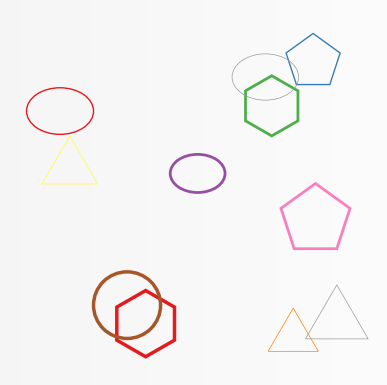[{"shape": "oval", "thickness": 1, "radius": 0.43, "center": [0.155, 0.712]}, {"shape": "hexagon", "thickness": 2.5, "radius": 0.43, "center": [0.376, 0.159]}, {"shape": "pentagon", "thickness": 1, "radius": 0.37, "center": [0.808, 0.84]}, {"shape": "hexagon", "thickness": 2, "radius": 0.39, "center": [0.701, 0.725]}, {"shape": "oval", "thickness": 2, "radius": 0.35, "center": [0.51, 0.549]}, {"shape": "triangle", "thickness": 0.5, "radius": 0.37, "center": [0.757, 0.125]}, {"shape": "triangle", "thickness": 0.5, "radius": 0.42, "center": [0.18, 0.564]}, {"shape": "circle", "thickness": 2.5, "radius": 0.43, "center": [0.328, 0.207]}, {"shape": "pentagon", "thickness": 2, "radius": 0.47, "center": [0.814, 0.43]}, {"shape": "oval", "thickness": 0.5, "radius": 0.43, "center": [0.685, 0.8]}, {"shape": "triangle", "thickness": 0.5, "radius": 0.47, "center": [0.869, 0.167]}]